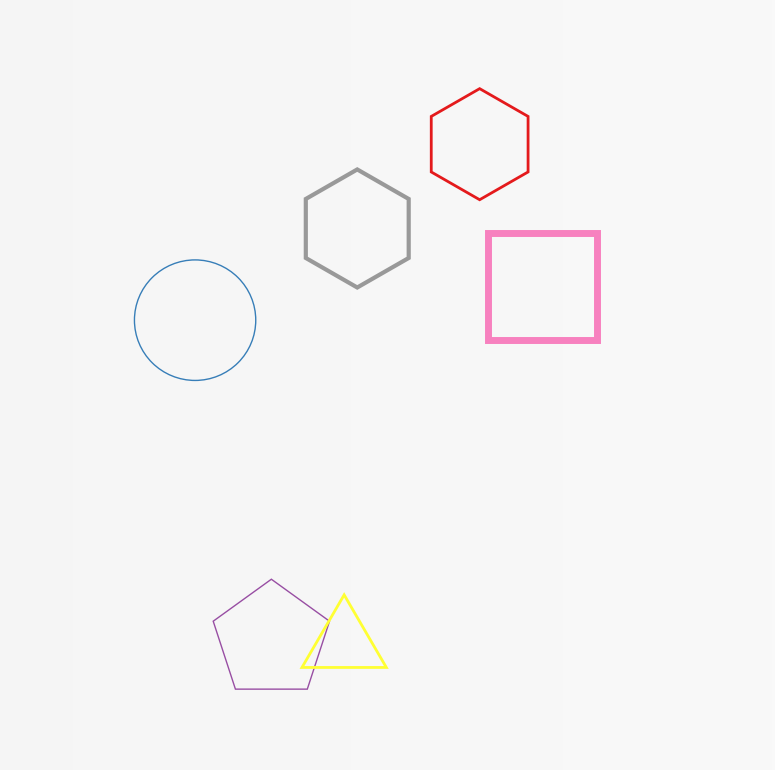[{"shape": "hexagon", "thickness": 1, "radius": 0.36, "center": [0.619, 0.813]}, {"shape": "circle", "thickness": 0.5, "radius": 0.39, "center": [0.252, 0.584]}, {"shape": "pentagon", "thickness": 0.5, "radius": 0.39, "center": [0.35, 0.169]}, {"shape": "triangle", "thickness": 1, "radius": 0.31, "center": [0.444, 0.165]}, {"shape": "square", "thickness": 2.5, "radius": 0.35, "center": [0.7, 0.628]}, {"shape": "hexagon", "thickness": 1.5, "radius": 0.38, "center": [0.461, 0.703]}]